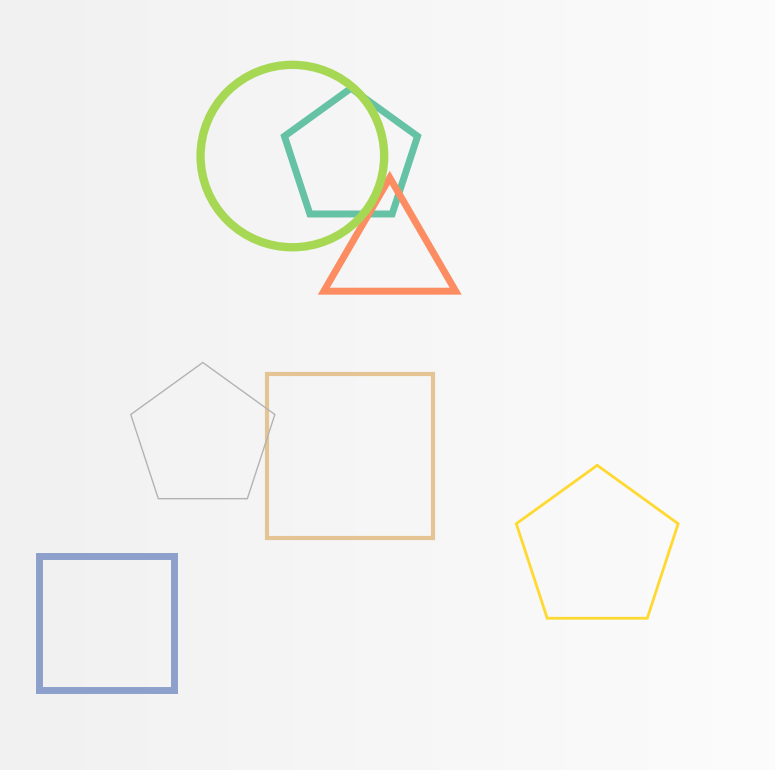[{"shape": "pentagon", "thickness": 2.5, "radius": 0.45, "center": [0.453, 0.795]}, {"shape": "triangle", "thickness": 2.5, "radius": 0.49, "center": [0.503, 0.671]}, {"shape": "square", "thickness": 2.5, "radius": 0.44, "center": [0.137, 0.191]}, {"shape": "circle", "thickness": 3, "radius": 0.59, "center": [0.377, 0.797]}, {"shape": "pentagon", "thickness": 1, "radius": 0.55, "center": [0.771, 0.286]}, {"shape": "square", "thickness": 1.5, "radius": 0.53, "center": [0.451, 0.408]}, {"shape": "pentagon", "thickness": 0.5, "radius": 0.49, "center": [0.262, 0.431]}]